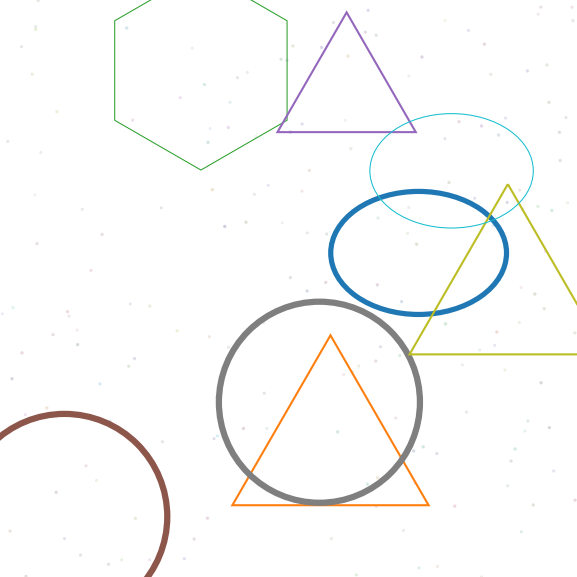[{"shape": "oval", "thickness": 2.5, "radius": 0.76, "center": [0.725, 0.561]}, {"shape": "triangle", "thickness": 1, "radius": 0.98, "center": [0.572, 0.222]}, {"shape": "hexagon", "thickness": 0.5, "radius": 0.86, "center": [0.348, 0.877]}, {"shape": "triangle", "thickness": 1, "radius": 0.69, "center": [0.6, 0.839]}, {"shape": "circle", "thickness": 3, "radius": 0.89, "center": [0.112, 0.104]}, {"shape": "circle", "thickness": 3, "radius": 0.87, "center": [0.553, 0.303]}, {"shape": "triangle", "thickness": 1, "radius": 0.98, "center": [0.879, 0.484]}, {"shape": "oval", "thickness": 0.5, "radius": 0.71, "center": [0.782, 0.703]}]